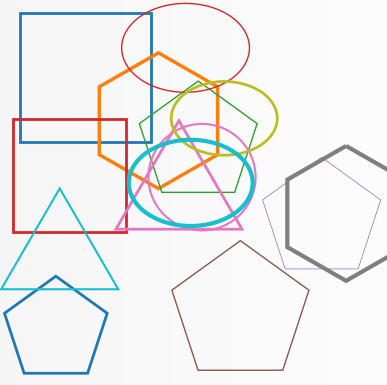[{"shape": "pentagon", "thickness": 2, "radius": 0.7, "center": [0.144, 0.143]}, {"shape": "square", "thickness": 2, "radius": 0.84, "center": [0.22, 0.799]}, {"shape": "hexagon", "thickness": 2.5, "radius": 0.88, "center": [0.409, 0.686]}, {"shape": "pentagon", "thickness": 1, "radius": 0.8, "center": [0.512, 0.63]}, {"shape": "oval", "thickness": 1, "radius": 0.82, "center": [0.479, 0.876]}, {"shape": "square", "thickness": 2, "radius": 0.73, "center": [0.18, 0.545]}, {"shape": "pentagon", "thickness": 0.5, "radius": 0.8, "center": [0.83, 0.431]}, {"shape": "pentagon", "thickness": 1, "radius": 0.93, "center": [0.62, 0.189]}, {"shape": "triangle", "thickness": 2, "radius": 0.94, "center": [0.462, 0.499]}, {"shape": "circle", "thickness": 1.5, "radius": 0.69, "center": [0.521, 0.54]}, {"shape": "hexagon", "thickness": 3, "radius": 0.88, "center": [0.893, 0.446]}, {"shape": "oval", "thickness": 2, "radius": 0.68, "center": [0.579, 0.693]}, {"shape": "triangle", "thickness": 1.5, "radius": 0.87, "center": [0.154, 0.336]}, {"shape": "oval", "thickness": 3, "radius": 0.8, "center": [0.492, 0.525]}]